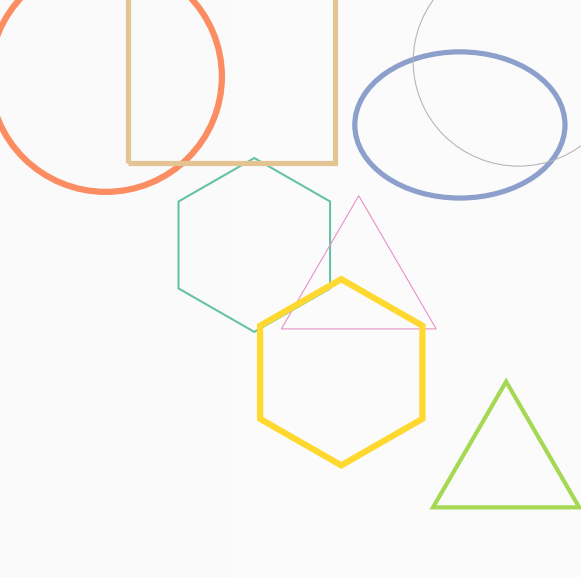[{"shape": "hexagon", "thickness": 1, "radius": 0.75, "center": [0.437, 0.575]}, {"shape": "circle", "thickness": 3, "radius": 1.0, "center": [0.182, 0.867]}, {"shape": "oval", "thickness": 2.5, "radius": 0.9, "center": [0.791, 0.783]}, {"shape": "triangle", "thickness": 0.5, "radius": 0.77, "center": [0.617, 0.506]}, {"shape": "triangle", "thickness": 2, "radius": 0.73, "center": [0.871, 0.193]}, {"shape": "hexagon", "thickness": 3, "radius": 0.81, "center": [0.587, 0.354]}, {"shape": "square", "thickness": 2.5, "radius": 0.89, "center": [0.399, 0.894]}, {"shape": "circle", "thickness": 0.5, "radius": 0.91, "center": [0.892, 0.893]}]